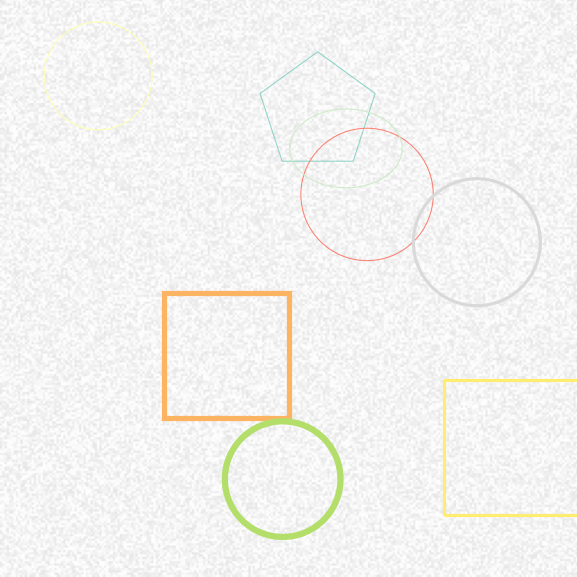[{"shape": "pentagon", "thickness": 0.5, "radius": 0.52, "center": [0.55, 0.805]}, {"shape": "circle", "thickness": 0.5, "radius": 0.47, "center": [0.17, 0.868]}, {"shape": "circle", "thickness": 0.5, "radius": 0.57, "center": [0.636, 0.662]}, {"shape": "square", "thickness": 2.5, "radius": 0.54, "center": [0.392, 0.384]}, {"shape": "circle", "thickness": 3, "radius": 0.5, "center": [0.49, 0.169]}, {"shape": "circle", "thickness": 1.5, "radius": 0.55, "center": [0.826, 0.58]}, {"shape": "oval", "thickness": 0.5, "radius": 0.49, "center": [0.599, 0.742]}, {"shape": "square", "thickness": 1.5, "radius": 0.59, "center": [0.886, 0.225]}]